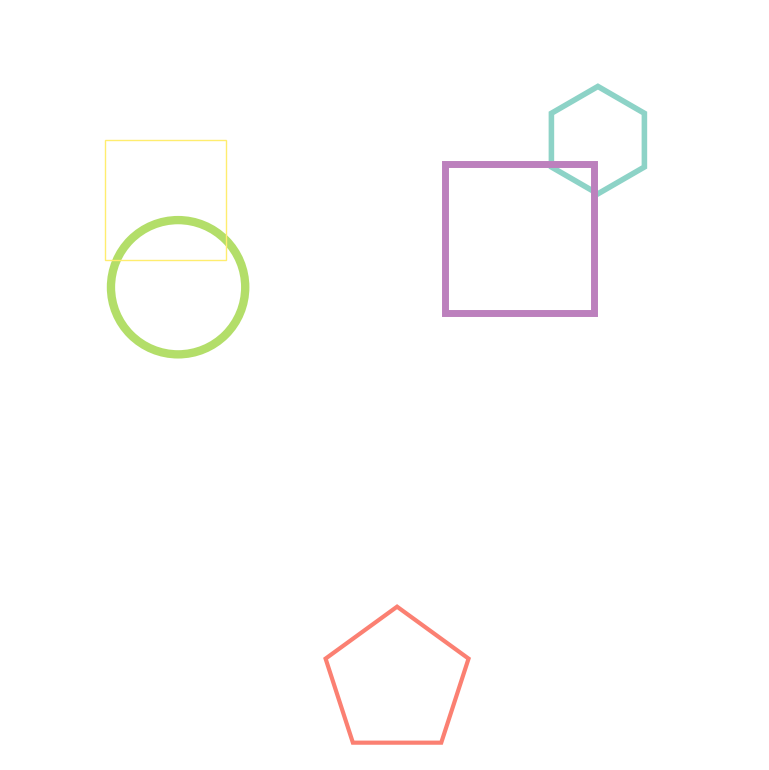[{"shape": "hexagon", "thickness": 2, "radius": 0.35, "center": [0.776, 0.818]}, {"shape": "pentagon", "thickness": 1.5, "radius": 0.49, "center": [0.516, 0.114]}, {"shape": "circle", "thickness": 3, "radius": 0.44, "center": [0.231, 0.627]}, {"shape": "square", "thickness": 2.5, "radius": 0.48, "center": [0.674, 0.691]}, {"shape": "square", "thickness": 0.5, "radius": 0.39, "center": [0.215, 0.74]}]